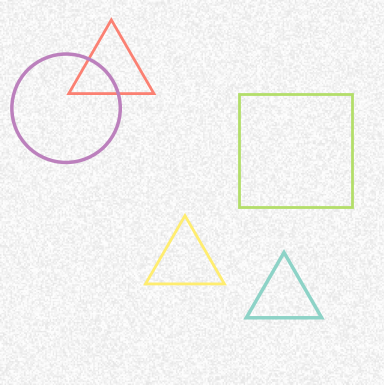[{"shape": "triangle", "thickness": 2.5, "radius": 0.57, "center": [0.738, 0.231]}, {"shape": "triangle", "thickness": 2, "radius": 0.64, "center": [0.289, 0.821]}, {"shape": "square", "thickness": 2, "radius": 0.74, "center": [0.768, 0.609]}, {"shape": "circle", "thickness": 2.5, "radius": 0.7, "center": [0.172, 0.719]}, {"shape": "triangle", "thickness": 2, "radius": 0.59, "center": [0.48, 0.322]}]